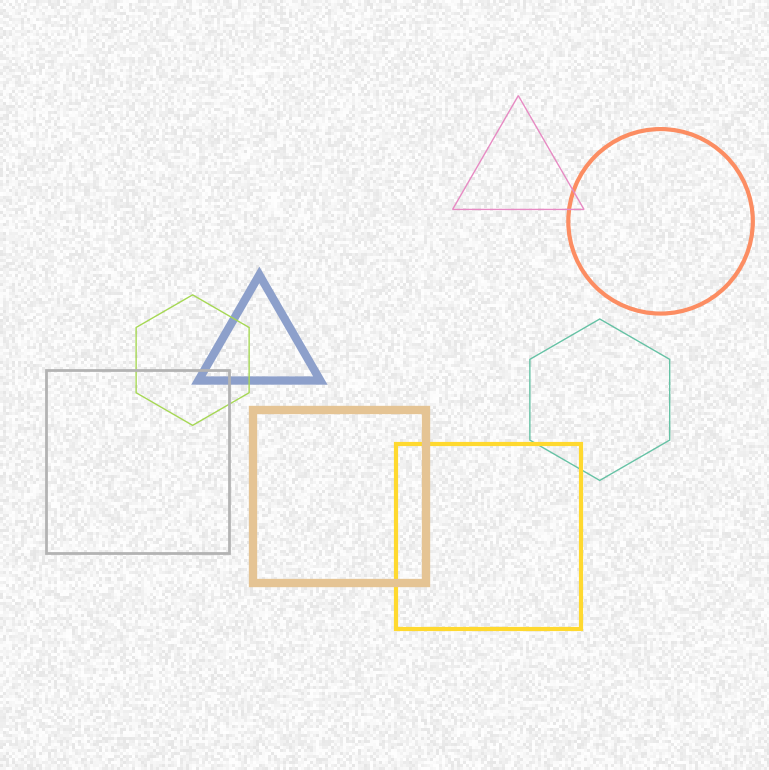[{"shape": "hexagon", "thickness": 0.5, "radius": 0.52, "center": [0.779, 0.481]}, {"shape": "circle", "thickness": 1.5, "radius": 0.6, "center": [0.858, 0.713]}, {"shape": "triangle", "thickness": 3, "radius": 0.46, "center": [0.337, 0.552]}, {"shape": "triangle", "thickness": 0.5, "radius": 0.49, "center": [0.673, 0.777]}, {"shape": "hexagon", "thickness": 0.5, "radius": 0.42, "center": [0.25, 0.532]}, {"shape": "square", "thickness": 1.5, "radius": 0.6, "center": [0.634, 0.303]}, {"shape": "square", "thickness": 3, "radius": 0.56, "center": [0.441, 0.355]}, {"shape": "square", "thickness": 1, "radius": 0.59, "center": [0.179, 0.401]}]